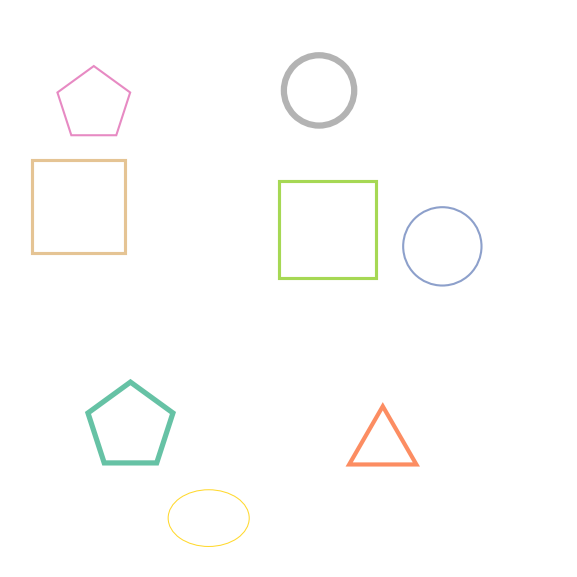[{"shape": "pentagon", "thickness": 2.5, "radius": 0.39, "center": [0.226, 0.26]}, {"shape": "triangle", "thickness": 2, "radius": 0.34, "center": [0.663, 0.228]}, {"shape": "circle", "thickness": 1, "radius": 0.34, "center": [0.766, 0.573]}, {"shape": "pentagon", "thickness": 1, "radius": 0.33, "center": [0.162, 0.819]}, {"shape": "square", "thickness": 1.5, "radius": 0.42, "center": [0.566, 0.602]}, {"shape": "oval", "thickness": 0.5, "radius": 0.35, "center": [0.361, 0.102]}, {"shape": "square", "thickness": 1.5, "radius": 0.4, "center": [0.136, 0.641]}, {"shape": "circle", "thickness": 3, "radius": 0.3, "center": [0.552, 0.843]}]